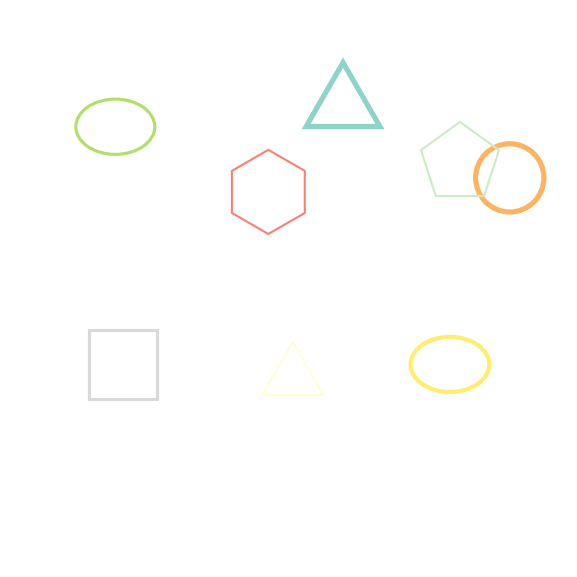[{"shape": "triangle", "thickness": 2.5, "radius": 0.37, "center": [0.594, 0.817]}, {"shape": "triangle", "thickness": 0.5, "radius": 0.31, "center": [0.507, 0.346]}, {"shape": "hexagon", "thickness": 1, "radius": 0.36, "center": [0.465, 0.667]}, {"shape": "circle", "thickness": 2.5, "radius": 0.3, "center": [0.883, 0.691]}, {"shape": "oval", "thickness": 1.5, "radius": 0.34, "center": [0.2, 0.78]}, {"shape": "square", "thickness": 1.5, "radius": 0.3, "center": [0.212, 0.368]}, {"shape": "pentagon", "thickness": 1, "radius": 0.36, "center": [0.796, 0.717]}, {"shape": "oval", "thickness": 2, "radius": 0.34, "center": [0.779, 0.368]}]